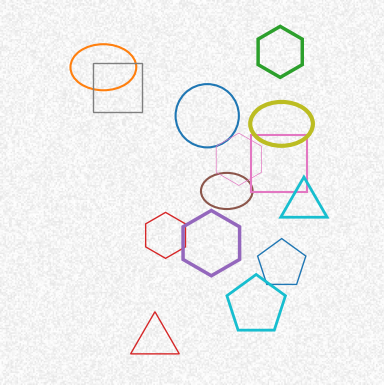[{"shape": "circle", "thickness": 1.5, "radius": 0.41, "center": [0.538, 0.699]}, {"shape": "pentagon", "thickness": 1, "radius": 0.33, "center": [0.732, 0.315]}, {"shape": "oval", "thickness": 1.5, "radius": 0.43, "center": [0.268, 0.825]}, {"shape": "hexagon", "thickness": 2.5, "radius": 0.33, "center": [0.728, 0.865]}, {"shape": "hexagon", "thickness": 1, "radius": 0.3, "center": [0.43, 0.389]}, {"shape": "triangle", "thickness": 1, "radius": 0.36, "center": [0.402, 0.117]}, {"shape": "hexagon", "thickness": 2.5, "radius": 0.42, "center": [0.549, 0.369]}, {"shape": "oval", "thickness": 1.5, "radius": 0.34, "center": [0.589, 0.504]}, {"shape": "square", "thickness": 1.5, "radius": 0.37, "center": [0.725, 0.576]}, {"shape": "hexagon", "thickness": 0.5, "radius": 0.34, "center": [0.62, 0.586]}, {"shape": "square", "thickness": 1, "radius": 0.32, "center": [0.306, 0.773]}, {"shape": "oval", "thickness": 3, "radius": 0.41, "center": [0.731, 0.678]}, {"shape": "triangle", "thickness": 2, "radius": 0.35, "center": [0.789, 0.471]}, {"shape": "pentagon", "thickness": 2, "radius": 0.4, "center": [0.665, 0.207]}]